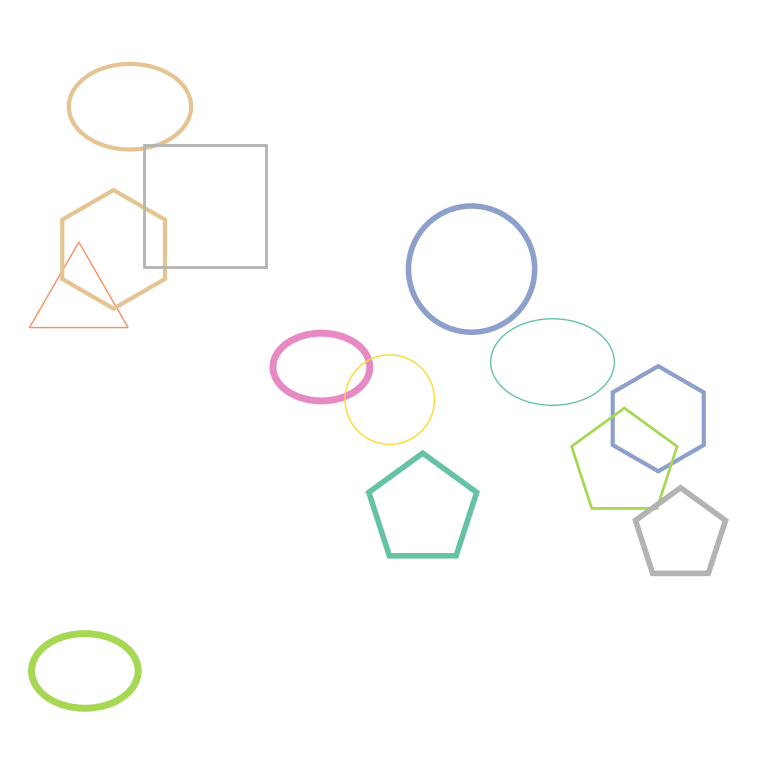[{"shape": "pentagon", "thickness": 2, "radius": 0.37, "center": [0.549, 0.338]}, {"shape": "oval", "thickness": 0.5, "radius": 0.4, "center": [0.718, 0.53]}, {"shape": "triangle", "thickness": 0.5, "radius": 0.37, "center": [0.102, 0.612]}, {"shape": "circle", "thickness": 2, "radius": 0.41, "center": [0.612, 0.651]}, {"shape": "hexagon", "thickness": 1.5, "radius": 0.34, "center": [0.855, 0.456]}, {"shape": "oval", "thickness": 2.5, "radius": 0.31, "center": [0.417, 0.523]}, {"shape": "oval", "thickness": 2.5, "radius": 0.35, "center": [0.11, 0.129]}, {"shape": "pentagon", "thickness": 1, "radius": 0.36, "center": [0.811, 0.398]}, {"shape": "circle", "thickness": 0.5, "radius": 0.29, "center": [0.506, 0.481]}, {"shape": "oval", "thickness": 1.5, "radius": 0.4, "center": [0.169, 0.861]}, {"shape": "hexagon", "thickness": 1.5, "radius": 0.38, "center": [0.148, 0.676]}, {"shape": "square", "thickness": 1, "radius": 0.4, "center": [0.266, 0.732]}, {"shape": "pentagon", "thickness": 2, "radius": 0.31, "center": [0.884, 0.305]}]